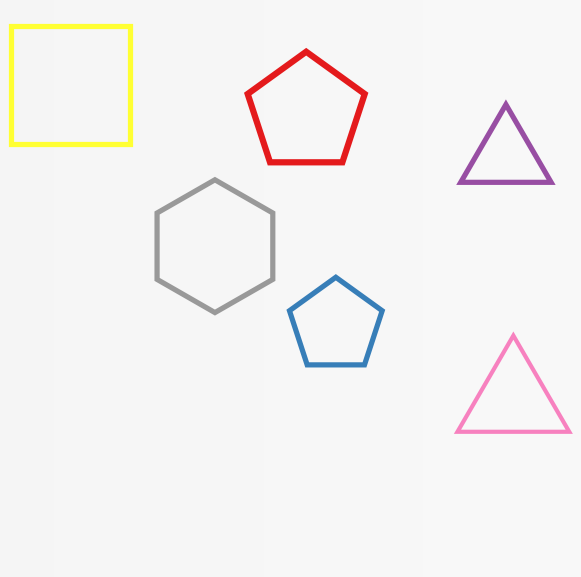[{"shape": "pentagon", "thickness": 3, "radius": 0.53, "center": [0.527, 0.804]}, {"shape": "pentagon", "thickness": 2.5, "radius": 0.42, "center": [0.578, 0.435]}, {"shape": "triangle", "thickness": 2.5, "radius": 0.45, "center": [0.87, 0.728]}, {"shape": "square", "thickness": 2.5, "radius": 0.51, "center": [0.121, 0.852]}, {"shape": "triangle", "thickness": 2, "radius": 0.56, "center": [0.883, 0.307]}, {"shape": "hexagon", "thickness": 2.5, "radius": 0.57, "center": [0.37, 0.573]}]